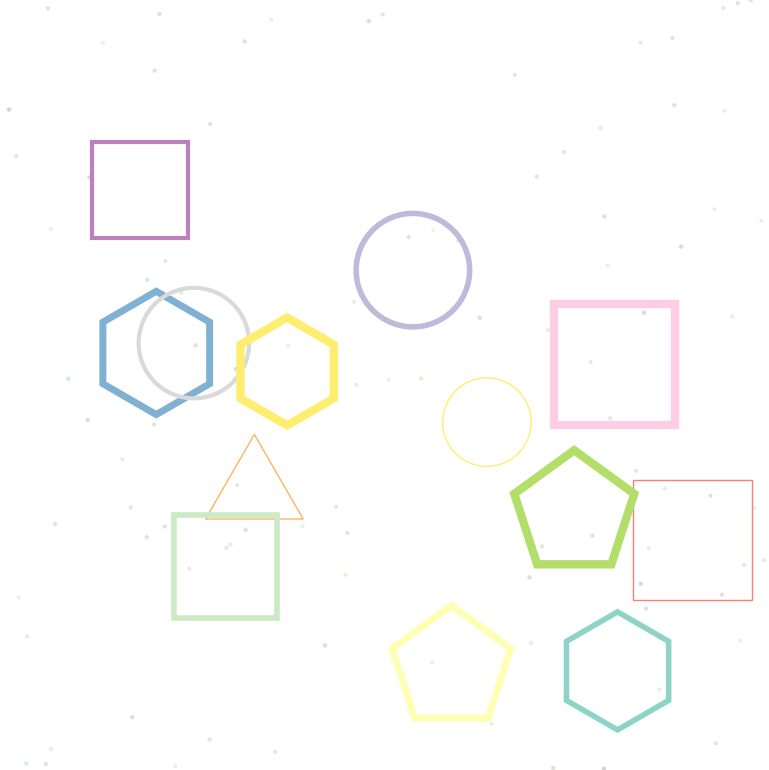[{"shape": "hexagon", "thickness": 2, "radius": 0.38, "center": [0.802, 0.129]}, {"shape": "pentagon", "thickness": 2.5, "radius": 0.4, "center": [0.586, 0.133]}, {"shape": "circle", "thickness": 2, "radius": 0.37, "center": [0.536, 0.649]}, {"shape": "square", "thickness": 0.5, "radius": 0.39, "center": [0.899, 0.299]}, {"shape": "hexagon", "thickness": 2.5, "radius": 0.4, "center": [0.203, 0.542]}, {"shape": "triangle", "thickness": 0.5, "radius": 0.37, "center": [0.33, 0.363]}, {"shape": "pentagon", "thickness": 3, "radius": 0.41, "center": [0.746, 0.333]}, {"shape": "square", "thickness": 3, "radius": 0.39, "center": [0.798, 0.527]}, {"shape": "circle", "thickness": 1.5, "radius": 0.36, "center": [0.252, 0.554]}, {"shape": "square", "thickness": 1.5, "radius": 0.31, "center": [0.182, 0.753]}, {"shape": "square", "thickness": 2, "radius": 0.33, "center": [0.293, 0.264]}, {"shape": "circle", "thickness": 0.5, "radius": 0.29, "center": [0.632, 0.452]}, {"shape": "hexagon", "thickness": 3, "radius": 0.35, "center": [0.373, 0.518]}]